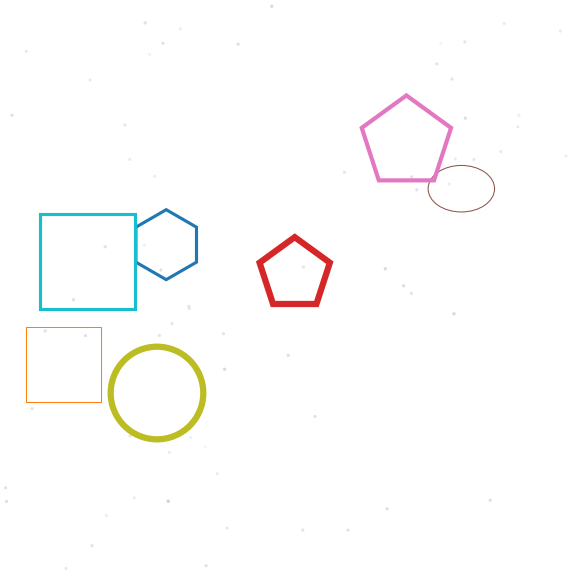[{"shape": "hexagon", "thickness": 1.5, "radius": 0.3, "center": [0.288, 0.575]}, {"shape": "square", "thickness": 0.5, "radius": 0.32, "center": [0.109, 0.368]}, {"shape": "pentagon", "thickness": 3, "radius": 0.32, "center": [0.51, 0.525]}, {"shape": "oval", "thickness": 0.5, "radius": 0.29, "center": [0.799, 0.672]}, {"shape": "pentagon", "thickness": 2, "radius": 0.41, "center": [0.704, 0.753]}, {"shape": "circle", "thickness": 3, "radius": 0.4, "center": [0.272, 0.319]}, {"shape": "square", "thickness": 1.5, "radius": 0.41, "center": [0.152, 0.547]}]